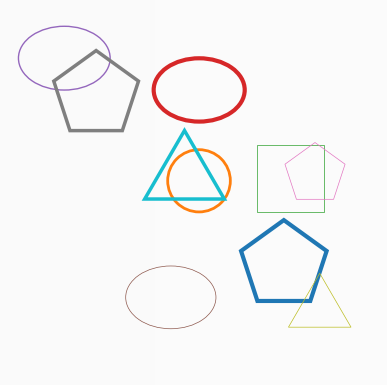[{"shape": "pentagon", "thickness": 3, "radius": 0.58, "center": [0.733, 0.312]}, {"shape": "circle", "thickness": 2, "radius": 0.4, "center": [0.514, 0.53]}, {"shape": "square", "thickness": 0.5, "radius": 0.43, "center": [0.75, 0.536]}, {"shape": "oval", "thickness": 3, "radius": 0.59, "center": [0.514, 0.766]}, {"shape": "oval", "thickness": 1, "radius": 0.59, "center": [0.166, 0.849]}, {"shape": "oval", "thickness": 0.5, "radius": 0.58, "center": [0.441, 0.228]}, {"shape": "pentagon", "thickness": 0.5, "radius": 0.41, "center": [0.813, 0.548]}, {"shape": "pentagon", "thickness": 2.5, "radius": 0.57, "center": [0.248, 0.754]}, {"shape": "triangle", "thickness": 0.5, "radius": 0.47, "center": [0.825, 0.197]}, {"shape": "triangle", "thickness": 2.5, "radius": 0.59, "center": [0.476, 0.542]}]